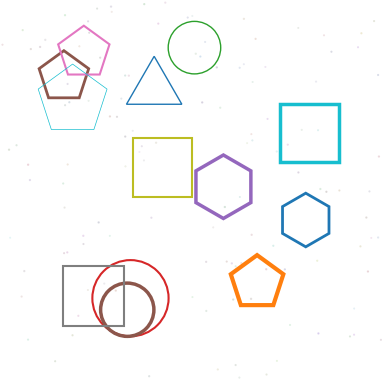[{"shape": "hexagon", "thickness": 2, "radius": 0.35, "center": [0.794, 0.429]}, {"shape": "triangle", "thickness": 1, "radius": 0.42, "center": [0.4, 0.771]}, {"shape": "pentagon", "thickness": 3, "radius": 0.36, "center": [0.668, 0.266]}, {"shape": "circle", "thickness": 1, "radius": 0.34, "center": [0.505, 0.876]}, {"shape": "circle", "thickness": 1.5, "radius": 0.49, "center": [0.339, 0.225]}, {"shape": "hexagon", "thickness": 2.5, "radius": 0.41, "center": [0.58, 0.515]}, {"shape": "pentagon", "thickness": 2, "radius": 0.34, "center": [0.166, 0.801]}, {"shape": "circle", "thickness": 2.5, "radius": 0.35, "center": [0.331, 0.195]}, {"shape": "pentagon", "thickness": 1.5, "radius": 0.35, "center": [0.218, 0.863]}, {"shape": "square", "thickness": 1.5, "radius": 0.39, "center": [0.243, 0.231]}, {"shape": "square", "thickness": 1.5, "radius": 0.38, "center": [0.422, 0.564]}, {"shape": "square", "thickness": 2.5, "radius": 0.38, "center": [0.803, 0.655]}, {"shape": "pentagon", "thickness": 0.5, "radius": 0.47, "center": [0.189, 0.74]}]